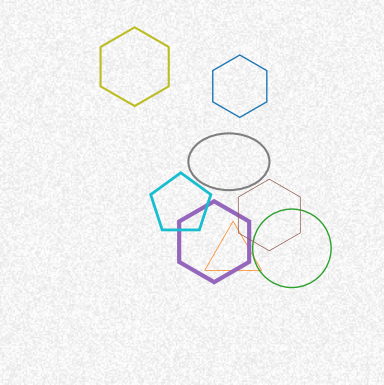[{"shape": "hexagon", "thickness": 1, "radius": 0.41, "center": [0.623, 0.776]}, {"shape": "triangle", "thickness": 0.5, "radius": 0.43, "center": [0.606, 0.34]}, {"shape": "circle", "thickness": 1, "radius": 0.51, "center": [0.758, 0.355]}, {"shape": "hexagon", "thickness": 3, "radius": 0.52, "center": [0.556, 0.372]}, {"shape": "hexagon", "thickness": 0.5, "radius": 0.47, "center": [0.699, 0.442]}, {"shape": "oval", "thickness": 1.5, "radius": 0.53, "center": [0.595, 0.58]}, {"shape": "hexagon", "thickness": 1.5, "radius": 0.51, "center": [0.35, 0.827]}, {"shape": "pentagon", "thickness": 2, "radius": 0.41, "center": [0.47, 0.469]}]